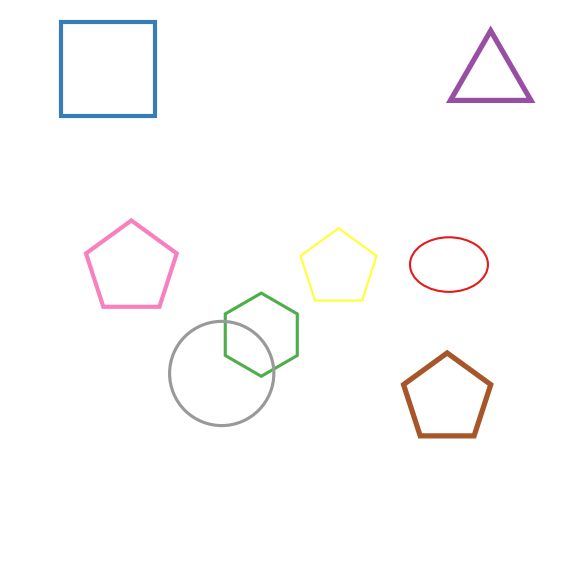[{"shape": "oval", "thickness": 1, "radius": 0.34, "center": [0.777, 0.541]}, {"shape": "square", "thickness": 2, "radius": 0.41, "center": [0.186, 0.88]}, {"shape": "hexagon", "thickness": 1.5, "radius": 0.36, "center": [0.452, 0.42]}, {"shape": "triangle", "thickness": 2.5, "radius": 0.4, "center": [0.85, 0.865]}, {"shape": "pentagon", "thickness": 1, "radius": 0.35, "center": [0.586, 0.535]}, {"shape": "pentagon", "thickness": 2.5, "radius": 0.4, "center": [0.774, 0.309]}, {"shape": "pentagon", "thickness": 2, "radius": 0.41, "center": [0.227, 0.535]}, {"shape": "circle", "thickness": 1.5, "radius": 0.45, "center": [0.384, 0.352]}]